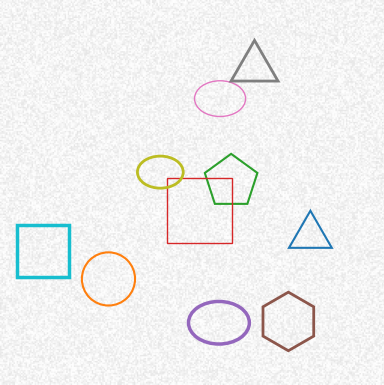[{"shape": "triangle", "thickness": 1.5, "radius": 0.32, "center": [0.806, 0.388]}, {"shape": "circle", "thickness": 1.5, "radius": 0.35, "center": [0.282, 0.276]}, {"shape": "pentagon", "thickness": 1.5, "radius": 0.36, "center": [0.6, 0.529]}, {"shape": "square", "thickness": 1, "radius": 0.42, "center": [0.517, 0.454]}, {"shape": "oval", "thickness": 2.5, "radius": 0.4, "center": [0.569, 0.162]}, {"shape": "hexagon", "thickness": 2, "radius": 0.38, "center": [0.749, 0.165]}, {"shape": "oval", "thickness": 1, "radius": 0.33, "center": [0.572, 0.744]}, {"shape": "triangle", "thickness": 2, "radius": 0.35, "center": [0.661, 0.825]}, {"shape": "oval", "thickness": 2, "radius": 0.3, "center": [0.416, 0.553]}, {"shape": "square", "thickness": 2.5, "radius": 0.34, "center": [0.113, 0.347]}]